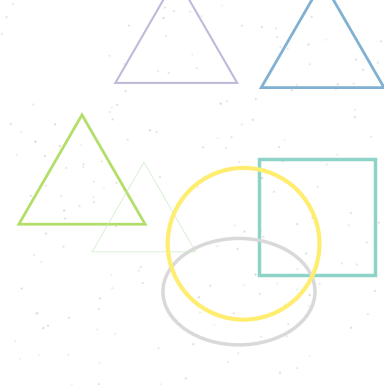[{"shape": "square", "thickness": 2.5, "radius": 0.76, "center": [0.824, 0.436]}, {"shape": "triangle", "thickness": 1.5, "radius": 0.91, "center": [0.458, 0.876]}, {"shape": "triangle", "thickness": 2, "radius": 0.92, "center": [0.838, 0.865]}, {"shape": "triangle", "thickness": 2, "radius": 0.95, "center": [0.213, 0.512]}, {"shape": "oval", "thickness": 2.5, "radius": 0.99, "center": [0.621, 0.242]}, {"shape": "triangle", "thickness": 0.5, "radius": 0.78, "center": [0.374, 0.423]}, {"shape": "circle", "thickness": 3, "radius": 0.99, "center": [0.633, 0.367]}]